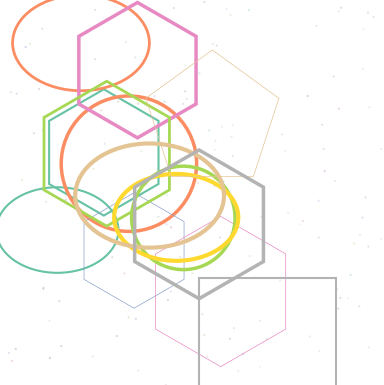[{"shape": "oval", "thickness": 1.5, "radius": 0.79, "center": [0.149, 0.402]}, {"shape": "hexagon", "thickness": 1.5, "radius": 0.82, "center": [0.27, 0.604]}, {"shape": "circle", "thickness": 2.5, "radius": 0.88, "center": [0.335, 0.575]}, {"shape": "oval", "thickness": 2, "radius": 0.89, "center": [0.21, 0.889]}, {"shape": "hexagon", "thickness": 0.5, "radius": 0.75, "center": [0.348, 0.349]}, {"shape": "hexagon", "thickness": 0.5, "radius": 0.98, "center": [0.573, 0.243]}, {"shape": "hexagon", "thickness": 2.5, "radius": 0.88, "center": [0.357, 0.818]}, {"shape": "circle", "thickness": 2.5, "radius": 0.67, "center": [0.476, 0.434]}, {"shape": "hexagon", "thickness": 2, "radius": 0.94, "center": [0.277, 0.601]}, {"shape": "oval", "thickness": 3, "radius": 0.81, "center": [0.458, 0.435]}, {"shape": "pentagon", "thickness": 0.5, "radius": 0.91, "center": [0.552, 0.689]}, {"shape": "oval", "thickness": 3, "radius": 0.97, "center": [0.389, 0.492]}, {"shape": "square", "thickness": 1.5, "radius": 0.89, "center": [0.695, 0.101]}, {"shape": "hexagon", "thickness": 2.5, "radius": 0.97, "center": [0.517, 0.417]}]